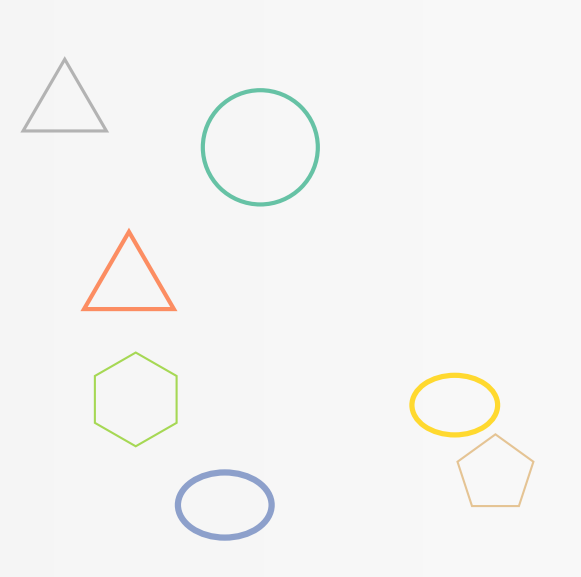[{"shape": "circle", "thickness": 2, "radius": 0.49, "center": [0.448, 0.744]}, {"shape": "triangle", "thickness": 2, "radius": 0.45, "center": [0.222, 0.509]}, {"shape": "oval", "thickness": 3, "radius": 0.4, "center": [0.387, 0.125]}, {"shape": "hexagon", "thickness": 1, "radius": 0.41, "center": [0.234, 0.308]}, {"shape": "oval", "thickness": 2.5, "radius": 0.37, "center": [0.782, 0.298]}, {"shape": "pentagon", "thickness": 1, "radius": 0.34, "center": [0.852, 0.178]}, {"shape": "triangle", "thickness": 1.5, "radius": 0.41, "center": [0.111, 0.814]}]